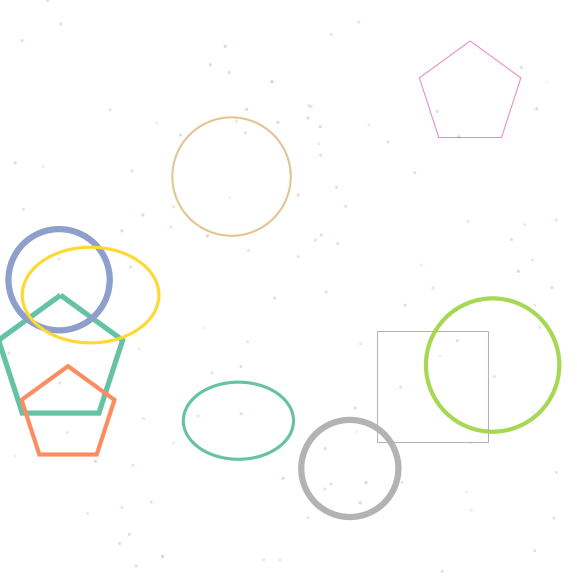[{"shape": "pentagon", "thickness": 2.5, "radius": 0.56, "center": [0.105, 0.375]}, {"shape": "oval", "thickness": 1.5, "radius": 0.48, "center": [0.413, 0.271]}, {"shape": "pentagon", "thickness": 2, "radius": 0.42, "center": [0.118, 0.281]}, {"shape": "circle", "thickness": 3, "radius": 0.44, "center": [0.102, 0.515]}, {"shape": "pentagon", "thickness": 0.5, "radius": 0.46, "center": [0.814, 0.836]}, {"shape": "circle", "thickness": 2, "radius": 0.58, "center": [0.853, 0.367]}, {"shape": "oval", "thickness": 1.5, "radius": 0.59, "center": [0.157, 0.488]}, {"shape": "circle", "thickness": 1, "radius": 0.51, "center": [0.401, 0.693]}, {"shape": "square", "thickness": 0.5, "radius": 0.48, "center": [0.749, 0.33]}, {"shape": "circle", "thickness": 3, "radius": 0.42, "center": [0.606, 0.188]}]